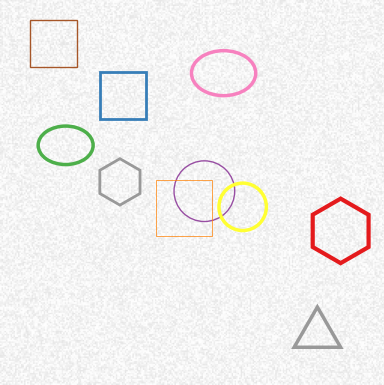[{"shape": "hexagon", "thickness": 3, "radius": 0.42, "center": [0.885, 0.4]}, {"shape": "square", "thickness": 2, "radius": 0.3, "center": [0.32, 0.752]}, {"shape": "oval", "thickness": 2.5, "radius": 0.36, "center": [0.171, 0.623]}, {"shape": "circle", "thickness": 1, "radius": 0.39, "center": [0.531, 0.503]}, {"shape": "square", "thickness": 0.5, "radius": 0.37, "center": [0.479, 0.46]}, {"shape": "circle", "thickness": 2.5, "radius": 0.31, "center": [0.63, 0.463]}, {"shape": "square", "thickness": 1, "radius": 0.3, "center": [0.14, 0.887]}, {"shape": "oval", "thickness": 2.5, "radius": 0.42, "center": [0.581, 0.81]}, {"shape": "hexagon", "thickness": 2, "radius": 0.3, "center": [0.311, 0.528]}, {"shape": "triangle", "thickness": 2.5, "radius": 0.35, "center": [0.824, 0.133]}]